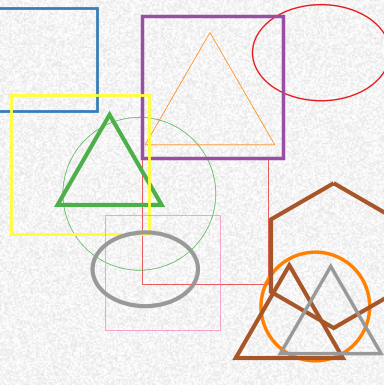[{"shape": "oval", "thickness": 1, "radius": 0.89, "center": [0.834, 0.863]}, {"shape": "square", "thickness": 0.5, "radius": 0.82, "center": [0.533, 0.426]}, {"shape": "square", "thickness": 2, "radius": 0.67, "center": [0.118, 0.845]}, {"shape": "triangle", "thickness": 3, "radius": 0.78, "center": [0.285, 0.546]}, {"shape": "circle", "thickness": 0.5, "radius": 0.99, "center": [0.362, 0.497]}, {"shape": "square", "thickness": 2.5, "radius": 0.92, "center": [0.552, 0.774]}, {"shape": "circle", "thickness": 2.5, "radius": 0.71, "center": [0.819, 0.204]}, {"shape": "triangle", "thickness": 0.5, "radius": 0.97, "center": [0.545, 0.721]}, {"shape": "square", "thickness": 2, "radius": 0.9, "center": [0.208, 0.573]}, {"shape": "triangle", "thickness": 3, "radius": 0.8, "center": [0.751, 0.15]}, {"shape": "hexagon", "thickness": 3, "radius": 0.94, "center": [0.867, 0.336]}, {"shape": "square", "thickness": 0.5, "radius": 0.74, "center": [0.422, 0.293]}, {"shape": "triangle", "thickness": 2.5, "radius": 0.75, "center": [0.859, 0.157]}, {"shape": "oval", "thickness": 3, "radius": 0.68, "center": [0.377, 0.301]}]